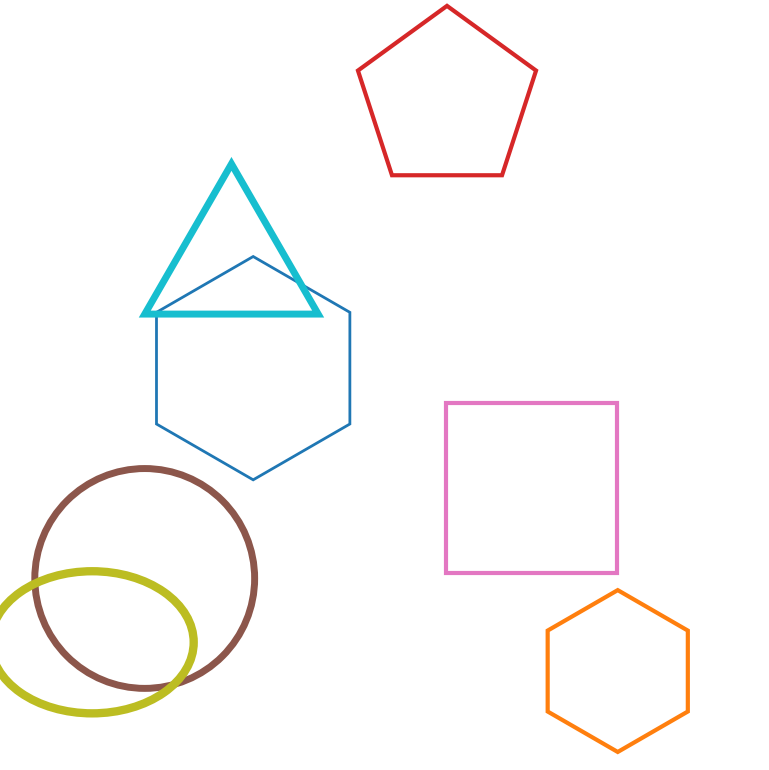[{"shape": "hexagon", "thickness": 1, "radius": 0.72, "center": [0.329, 0.522]}, {"shape": "hexagon", "thickness": 1.5, "radius": 0.53, "center": [0.802, 0.129]}, {"shape": "pentagon", "thickness": 1.5, "radius": 0.61, "center": [0.581, 0.871]}, {"shape": "circle", "thickness": 2.5, "radius": 0.71, "center": [0.188, 0.249]}, {"shape": "square", "thickness": 1.5, "radius": 0.55, "center": [0.691, 0.366]}, {"shape": "oval", "thickness": 3, "radius": 0.66, "center": [0.12, 0.166]}, {"shape": "triangle", "thickness": 2.5, "radius": 0.65, "center": [0.301, 0.657]}]